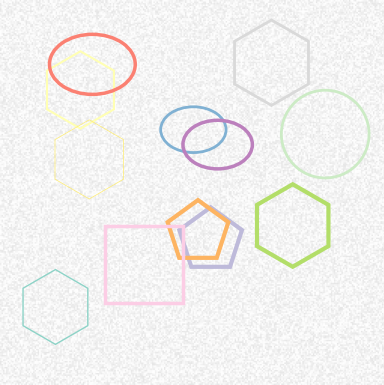[{"shape": "hexagon", "thickness": 1, "radius": 0.49, "center": [0.144, 0.203]}, {"shape": "hexagon", "thickness": 1.5, "radius": 0.5, "center": [0.209, 0.766]}, {"shape": "pentagon", "thickness": 3, "radius": 0.43, "center": [0.547, 0.376]}, {"shape": "oval", "thickness": 2.5, "radius": 0.56, "center": [0.24, 0.833]}, {"shape": "oval", "thickness": 2, "radius": 0.42, "center": [0.502, 0.663]}, {"shape": "pentagon", "thickness": 3, "radius": 0.41, "center": [0.514, 0.397]}, {"shape": "hexagon", "thickness": 3, "radius": 0.54, "center": [0.76, 0.414]}, {"shape": "square", "thickness": 2.5, "radius": 0.5, "center": [0.374, 0.313]}, {"shape": "hexagon", "thickness": 2, "radius": 0.55, "center": [0.705, 0.837]}, {"shape": "oval", "thickness": 2.5, "radius": 0.45, "center": [0.565, 0.624]}, {"shape": "circle", "thickness": 2, "radius": 0.57, "center": [0.845, 0.652]}, {"shape": "hexagon", "thickness": 0.5, "radius": 0.51, "center": [0.232, 0.586]}]